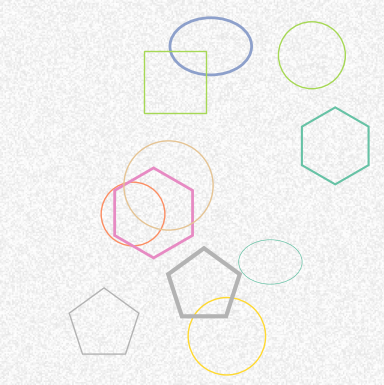[{"shape": "hexagon", "thickness": 1.5, "radius": 0.5, "center": [0.871, 0.621]}, {"shape": "oval", "thickness": 0.5, "radius": 0.41, "center": [0.702, 0.32]}, {"shape": "circle", "thickness": 1, "radius": 0.41, "center": [0.346, 0.444]}, {"shape": "oval", "thickness": 2, "radius": 0.53, "center": [0.547, 0.88]}, {"shape": "hexagon", "thickness": 2, "radius": 0.58, "center": [0.399, 0.447]}, {"shape": "circle", "thickness": 1, "radius": 0.43, "center": [0.81, 0.857]}, {"shape": "square", "thickness": 1, "radius": 0.4, "center": [0.454, 0.786]}, {"shape": "circle", "thickness": 1, "radius": 0.5, "center": [0.589, 0.127]}, {"shape": "circle", "thickness": 1, "radius": 0.58, "center": [0.438, 0.518]}, {"shape": "pentagon", "thickness": 1, "radius": 0.48, "center": [0.27, 0.157]}, {"shape": "pentagon", "thickness": 3, "radius": 0.49, "center": [0.53, 0.257]}]